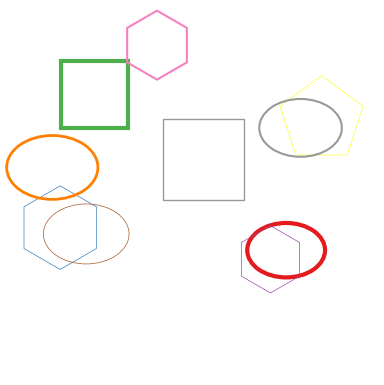[{"shape": "oval", "thickness": 3, "radius": 0.51, "center": [0.743, 0.35]}, {"shape": "hexagon", "thickness": 0.5, "radius": 0.54, "center": [0.156, 0.409]}, {"shape": "square", "thickness": 3, "radius": 0.44, "center": [0.245, 0.755]}, {"shape": "hexagon", "thickness": 0.5, "radius": 0.44, "center": [0.702, 0.326]}, {"shape": "oval", "thickness": 2, "radius": 0.59, "center": [0.136, 0.565]}, {"shape": "pentagon", "thickness": 0.5, "radius": 0.57, "center": [0.835, 0.689]}, {"shape": "oval", "thickness": 0.5, "radius": 0.56, "center": [0.224, 0.392]}, {"shape": "hexagon", "thickness": 1.5, "radius": 0.45, "center": [0.408, 0.883]}, {"shape": "square", "thickness": 1, "radius": 0.53, "center": [0.528, 0.587]}, {"shape": "oval", "thickness": 1.5, "radius": 0.54, "center": [0.781, 0.668]}]